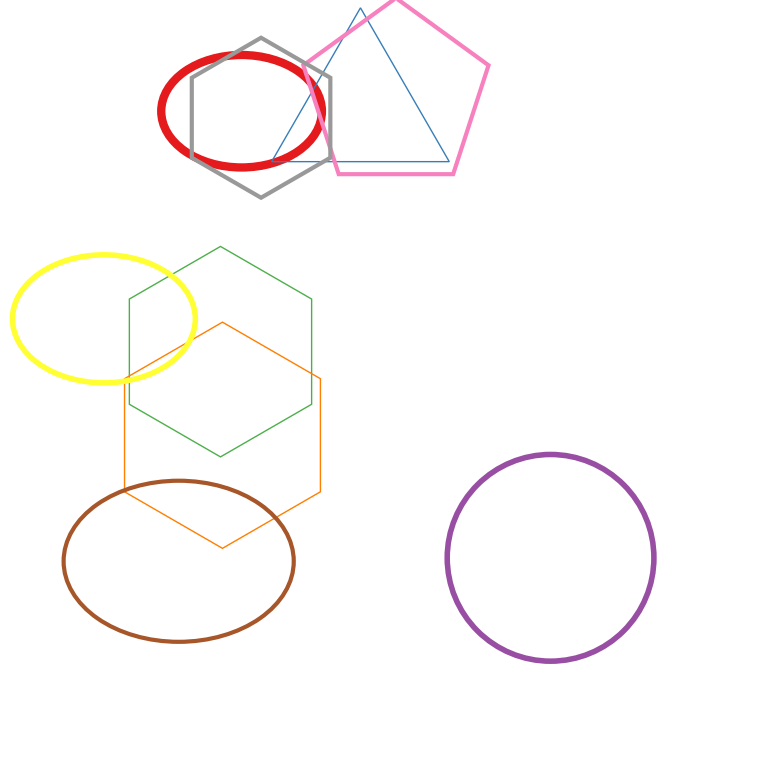[{"shape": "oval", "thickness": 3, "radius": 0.52, "center": [0.314, 0.856]}, {"shape": "triangle", "thickness": 0.5, "radius": 0.67, "center": [0.468, 0.857]}, {"shape": "hexagon", "thickness": 0.5, "radius": 0.68, "center": [0.286, 0.543]}, {"shape": "circle", "thickness": 2, "radius": 0.67, "center": [0.715, 0.276]}, {"shape": "hexagon", "thickness": 0.5, "radius": 0.73, "center": [0.289, 0.435]}, {"shape": "oval", "thickness": 2, "radius": 0.59, "center": [0.135, 0.586]}, {"shape": "oval", "thickness": 1.5, "radius": 0.75, "center": [0.232, 0.271]}, {"shape": "pentagon", "thickness": 1.5, "radius": 0.63, "center": [0.514, 0.876]}, {"shape": "hexagon", "thickness": 1.5, "radius": 0.52, "center": [0.339, 0.847]}]